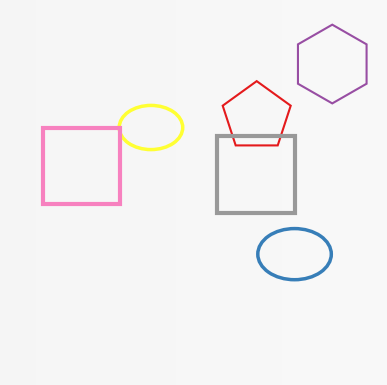[{"shape": "pentagon", "thickness": 1.5, "radius": 0.46, "center": [0.662, 0.697]}, {"shape": "oval", "thickness": 2.5, "radius": 0.47, "center": [0.76, 0.34]}, {"shape": "hexagon", "thickness": 1.5, "radius": 0.51, "center": [0.857, 0.834]}, {"shape": "oval", "thickness": 2.5, "radius": 0.41, "center": [0.39, 0.669]}, {"shape": "square", "thickness": 3, "radius": 0.5, "center": [0.211, 0.569]}, {"shape": "square", "thickness": 3, "radius": 0.5, "center": [0.661, 0.546]}]